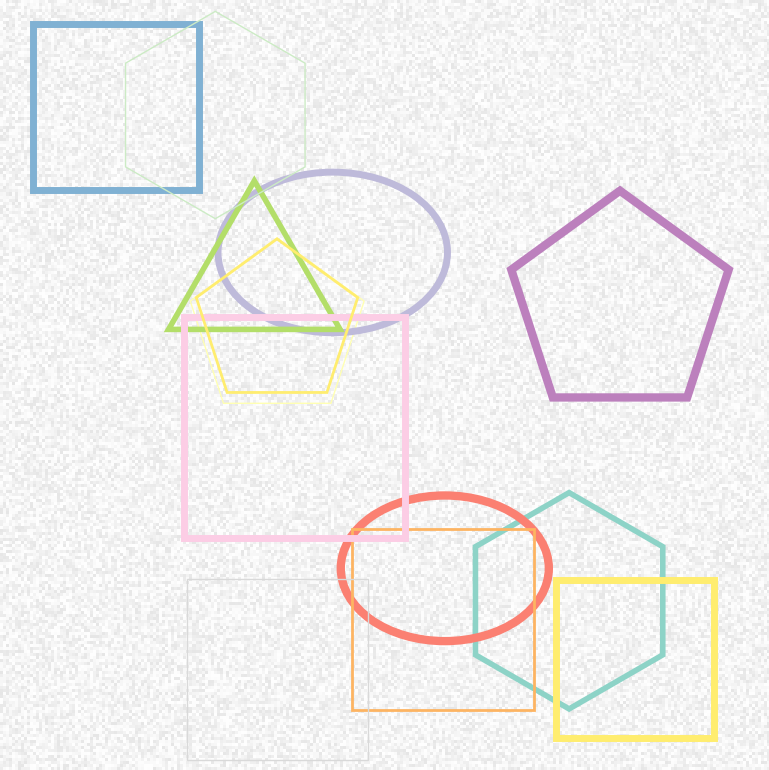[{"shape": "hexagon", "thickness": 2, "radius": 0.7, "center": [0.739, 0.22]}, {"shape": "pentagon", "thickness": 0.5, "radius": 0.59, "center": [0.36, 0.572]}, {"shape": "oval", "thickness": 2.5, "radius": 0.75, "center": [0.432, 0.672]}, {"shape": "oval", "thickness": 3, "radius": 0.68, "center": [0.578, 0.262]}, {"shape": "square", "thickness": 2.5, "radius": 0.54, "center": [0.151, 0.86]}, {"shape": "square", "thickness": 1, "radius": 0.59, "center": [0.576, 0.196]}, {"shape": "triangle", "thickness": 2, "radius": 0.64, "center": [0.33, 0.637]}, {"shape": "square", "thickness": 2.5, "radius": 0.72, "center": [0.383, 0.445]}, {"shape": "square", "thickness": 0.5, "radius": 0.59, "center": [0.36, 0.131]}, {"shape": "pentagon", "thickness": 3, "radius": 0.74, "center": [0.805, 0.604]}, {"shape": "hexagon", "thickness": 0.5, "radius": 0.67, "center": [0.28, 0.851]}, {"shape": "square", "thickness": 2.5, "radius": 0.51, "center": [0.825, 0.145]}, {"shape": "pentagon", "thickness": 1, "radius": 0.55, "center": [0.36, 0.58]}]